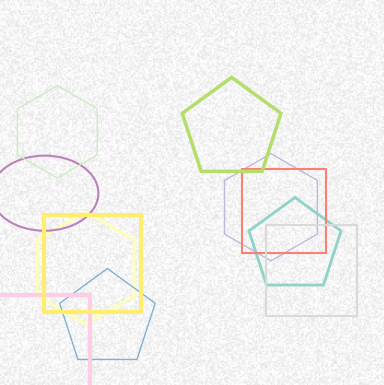[{"shape": "pentagon", "thickness": 2, "radius": 0.63, "center": [0.766, 0.361]}, {"shape": "hexagon", "thickness": 2, "radius": 0.73, "center": [0.223, 0.304]}, {"shape": "hexagon", "thickness": 1, "radius": 0.7, "center": [0.704, 0.462]}, {"shape": "square", "thickness": 1.5, "radius": 0.54, "center": [0.738, 0.452]}, {"shape": "pentagon", "thickness": 1, "radius": 0.65, "center": [0.279, 0.172]}, {"shape": "pentagon", "thickness": 2.5, "radius": 0.67, "center": [0.602, 0.664]}, {"shape": "square", "thickness": 3, "radius": 0.62, "center": [0.11, 0.112]}, {"shape": "square", "thickness": 1.5, "radius": 0.59, "center": [0.809, 0.298]}, {"shape": "oval", "thickness": 1.5, "radius": 0.7, "center": [0.116, 0.498]}, {"shape": "hexagon", "thickness": 1, "radius": 0.6, "center": [0.149, 0.658]}, {"shape": "square", "thickness": 3, "radius": 0.63, "center": [0.241, 0.316]}]